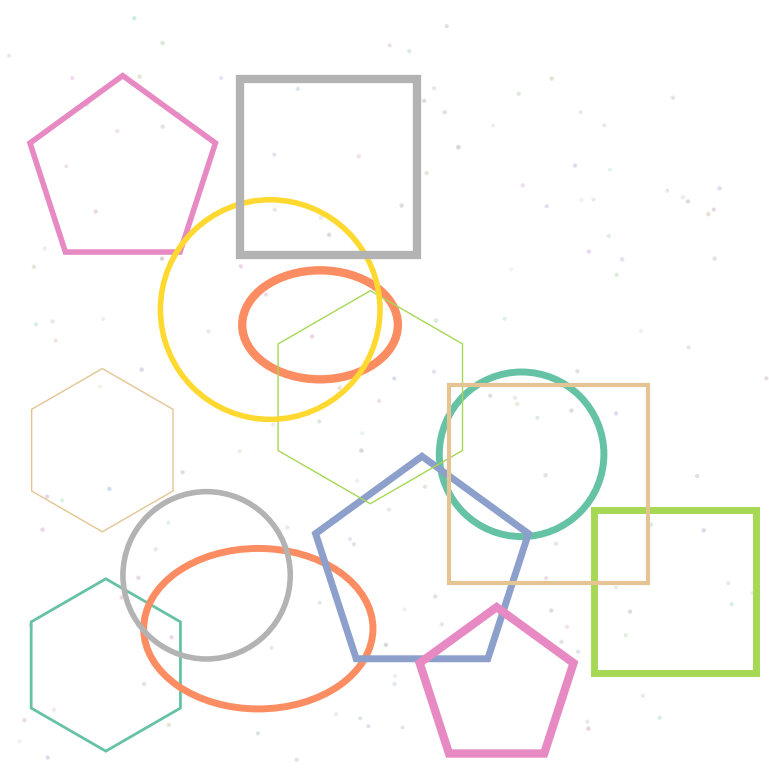[{"shape": "circle", "thickness": 2.5, "radius": 0.53, "center": [0.677, 0.41]}, {"shape": "hexagon", "thickness": 1, "radius": 0.56, "center": [0.137, 0.136]}, {"shape": "oval", "thickness": 3, "radius": 0.51, "center": [0.416, 0.578]}, {"shape": "oval", "thickness": 2.5, "radius": 0.74, "center": [0.335, 0.184]}, {"shape": "pentagon", "thickness": 2.5, "radius": 0.73, "center": [0.548, 0.262]}, {"shape": "pentagon", "thickness": 3, "radius": 0.53, "center": [0.645, 0.106]}, {"shape": "pentagon", "thickness": 2, "radius": 0.63, "center": [0.159, 0.775]}, {"shape": "hexagon", "thickness": 0.5, "radius": 0.69, "center": [0.481, 0.484]}, {"shape": "square", "thickness": 2.5, "radius": 0.53, "center": [0.876, 0.231]}, {"shape": "circle", "thickness": 2, "radius": 0.71, "center": [0.351, 0.598]}, {"shape": "hexagon", "thickness": 0.5, "radius": 0.53, "center": [0.133, 0.415]}, {"shape": "square", "thickness": 1.5, "radius": 0.64, "center": [0.712, 0.371]}, {"shape": "square", "thickness": 3, "radius": 0.57, "center": [0.427, 0.783]}, {"shape": "circle", "thickness": 2, "radius": 0.54, "center": [0.268, 0.253]}]